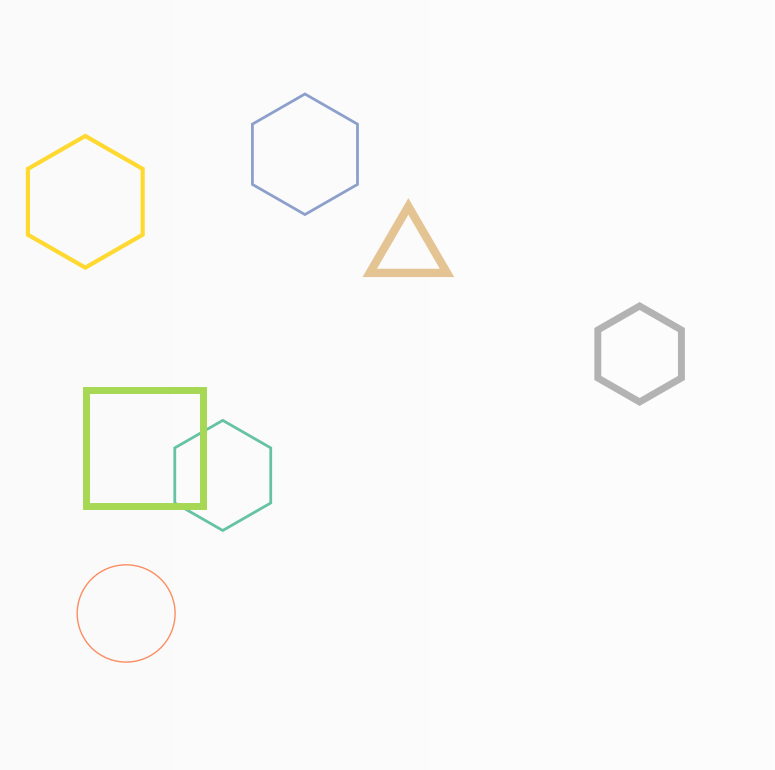[{"shape": "hexagon", "thickness": 1, "radius": 0.36, "center": [0.287, 0.383]}, {"shape": "circle", "thickness": 0.5, "radius": 0.32, "center": [0.163, 0.203]}, {"shape": "hexagon", "thickness": 1, "radius": 0.39, "center": [0.393, 0.8]}, {"shape": "square", "thickness": 2.5, "radius": 0.38, "center": [0.186, 0.419]}, {"shape": "hexagon", "thickness": 1.5, "radius": 0.43, "center": [0.11, 0.738]}, {"shape": "triangle", "thickness": 3, "radius": 0.29, "center": [0.527, 0.674]}, {"shape": "hexagon", "thickness": 2.5, "radius": 0.31, "center": [0.825, 0.54]}]